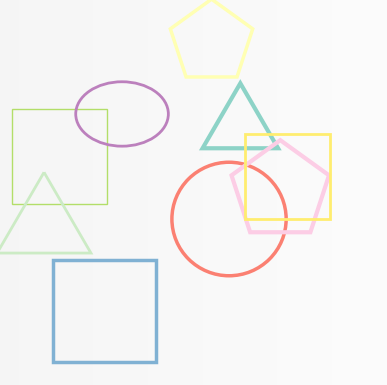[{"shape": "triangle", "thickness": 3, "radius": 0.56, "center": [0.62, 0.671]}, {"shape": "pentagon", "thickness": 2.5, "radius": 0.56, "center": [0.546, 0.89]}, {"shape": "circle", "thickness": 2.5, "radius": 0.74, "center": [0.591, 0.431]}, {"shape": "square", "thickness": 2.5, "radius": 0.66, "center": [0.27, 0.192]}, {"shape": "square", "thickness": 1, "radius": 0.61, "center": [0.154, 0.594]}, {"shape": "pentagon", "thickness": 3, "radius": 0.66, "center": [0.723, 0.504]}, {"shape": "oval", "thickness": 2, "radius": 0.6, "center": [0.315, 0.704]}, {"shape": "triangle", "thickness": 2, "radius": 0.7, "center": [0.114, 0.413]}, {"shape": "square", "thickness": 2, "radius": 0.55, "center": [0.742, 0.542]}]